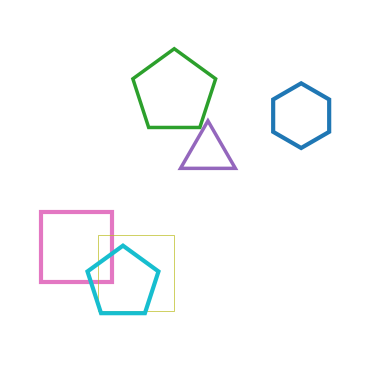[{"shape": "hexagon", "thickness": 3, "radius": 0.42, "center": [0.782, 0.7]}, {"shape": "pentagon", "thickness": 2.5, "radius": 0.57, "center": [0.453, 0.76]}, {"shape": "triangle", "thickness": 2.5, "radius": 0.41, "center": [0.54, 0.604]}, {"shape": "square", "thickness": 3, "radius": 0.46, "center": [0.198, 0.358]}, {"shape": "square", "thickness": 0.5, "radius": 0.49, "center": [0.353, 0.291]}, {"shape": "pentagon", "thickness": 3, "radius": 0.48, "center": [0.319, 0.265]}]